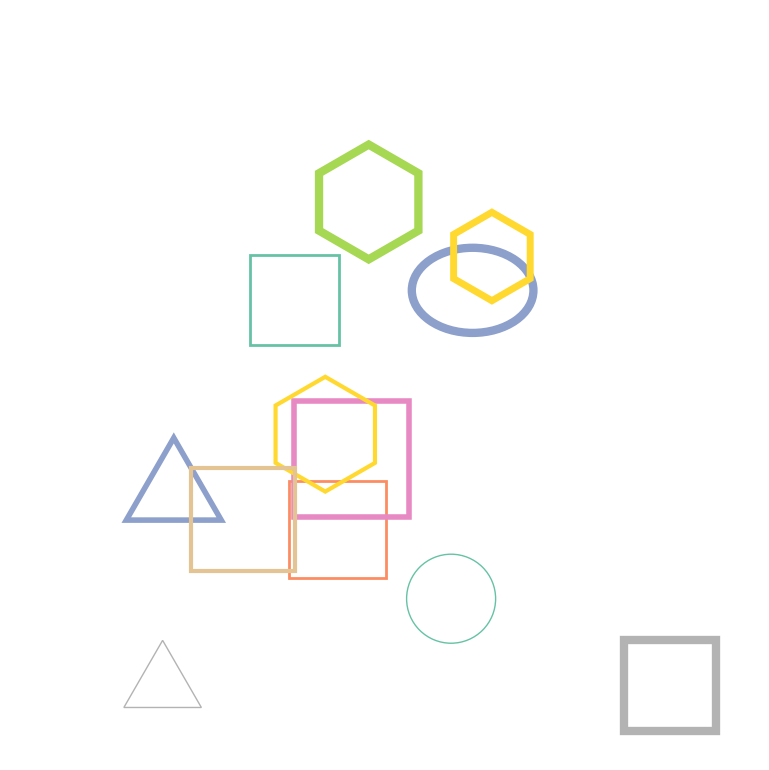[{"shape": "square", "thickness": 1, "radius": 0.29, "center": [0.383, 0.61]}, {"shape": "circle", "thickness": 0.5, "radius": 0.29, "center": [0.586, 0.222]}, {"shape": "square", "thickness": 1, "radius": 0.32, "center": [0.438, 0.312]}, {"shape": "triangle", "thickness": 2, "radius": 0.36, "center": [0.226, 0.36]}, {"shape": "oval", "thickness": 3, "radius": 0.39, "center": [0.614, 0.623]}, {"shape": "square", "thickness": 2, "radius": 0.37, "center": [0.457, 0.404]}, {"shape": "hexagon", "thickness": 3, "radius": 0.37, "center": [0.479, 0.738]}, {"shape": "hexagon", "thickness": 2.5, "radius": 0.29, "center": [0.639, 0.667]}, {"shape": "hexagon", "thickness": 1.5, "radius": 0.37, "center": [0.422, 0.436]}, {"shape": "square", "thickness": 1.5, "radius": 0.33, "center": [0.316, 0.325]}, {"shape": "square", "thickness": 3, "radius": 0.3, "center": [0.87, 0.11]}, {"shape": "triangle", "thickness": 0.5, "radius": 0.29, "center": [0.211, 0.11]}]